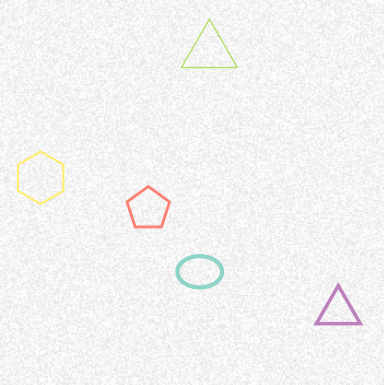[{"shape": "oval", "thickness": 3, "radius": 0.29, "center": [0.519, 0.294]}, {"shape": "pentagon", "thickness": 2, "radius": 0.29, "center": [0.385, 0.458]}, {"shape": "triangle", "thickness": 1, "radius": 0.42, "center": [0.544, 0.867]}, {"shape": "triangle", "thickness": 2.5, "radius": 0.33, "center": [0.879, 0.192]}, {"shape": "hexagon", "thickness": 1.5, "radius": 0.34, "center": [0.106, 0.538]}]